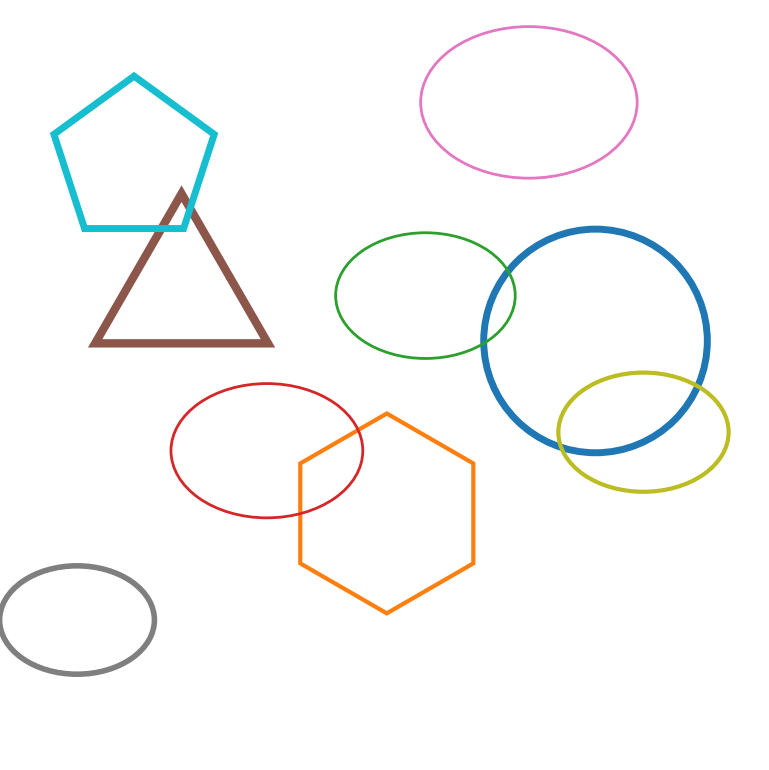[{"shape": "circle", "thickness": 2.5, "radius": 0.73, "center": [0.773, 0.557]}, {"shape": "hexagon", "thickness": 1.5, "radius": 0.65, "center": [0.502, 0.333]}, {"shape": "oval", "thickness": 1, "radius": 0.58, "center": [0.552, 0.616]}, {"shape": "oval", "thickness": 1, "radius": 0.62, "center": [0.347, 0.415]}, {"shape": "triangle", "thickness": 3, "radius": 0.65, "center": [0.236, 0.619]}, {"shape": "oval", "thickness": 1, "radius": 0.7, "center": [0.687, 0.867]}, {"shape": "oval", "thickness": 2, "radius": 0.5, "center": [0.1, 0.195]}, {"shape": "oval", "thickness": 1.5, "radius": 0.55, "center": [0.836, 0.439]}, {"shape": "pentagon", "thickness": 2.5, "radius": 0.55, "center": [0.174, 0.792]}]